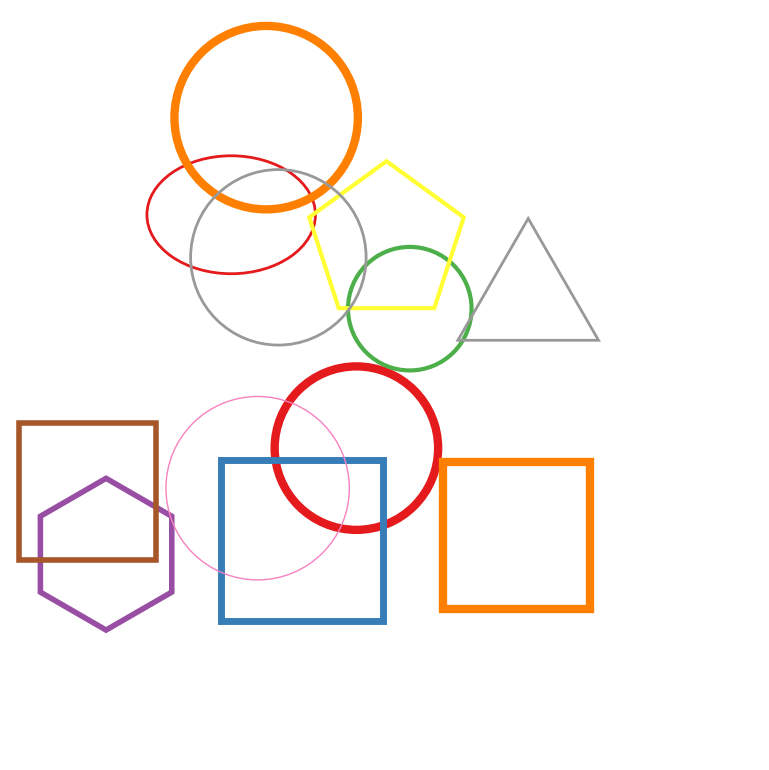[{"shape": "oval", "thickness": 1, "radius": 0.55, "center": [0.3, 0.721]}, {"shape": "circle", "thickness": 3, "radius": 0.53, "center": [0.463, 0.418]}, {"shape": "square", "thickness": 2.5, "radius": 0.52, "center": [0.392, 0.298]}, {"shape": "circle", "thickness": 1.5, "radius": 0.4, "center": [0.532, 0.599]}, {"shape": "hexagon", "thickness": 2, "radius": 0.49, "center": [0.138, 0.28]}, {"shape": "square", "thickness": 3, "radius": 0.48, "center": [0.671, 0.305]}, {"shape": "circle", "thickness": 3, "radius": 0.6, "center": [0.346, 0.847]}, {"shape": "pentagon", "thickness": 1.5, "radius": 0.53, "center": [0.502, 0.685]}, {"shape": "square", "thickness": 2, "radius": 0.44, "center": [0.114, 0.362]}, {"shape": "circle", "thickness": 0.5, "radius": 0.6, "center": [0.335, 0.366]}, {"shape": "circle", "thickness": 1, "radius": 0.57, "center": [0.362, 0.666]}, {"shape": "triangle", "thickness": 1, "radius": 0.53, "center": [0.686, 0.611]}]